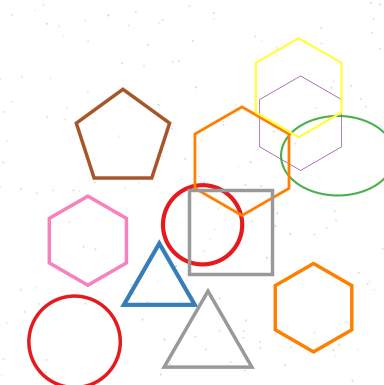[{"shape": "circle", "thickness": 3, "radius": 0.51, "center": [0.526, 0.416]}, {"shape": "circle", "thickness": 2.5, "radius": 0.59, "center": [0.194, 0.112]}, {"shape": "triangle", "thickness": 3, "radius": 0.53, "center": [0.414, 0.261]}, {"shape": "oval", "thickness": 1.5, "radius": 0.74, "center": [0.878, 0.596]}, {"shape": "hexagon", "thickness": 0.5, "radius": 0.61, "center": [0.781, 0.68]}, {"shape": "hexagon", "thickness": 2, "radius": 0.71, "center": [0.628, 0.581]}, {"shape": "hexagon", "thickness": 2.5, "radius": 0.57, "center": [0.814, 0.201]}, {"shape": "hexagon", "thickness": 1.5, "radius": 0.64, "center": [0.776, 0.772]}, {"shape": "pentagon", "thickness": 2.5, "radius": 0.64, "center": [0.319, 0.641]}, {"shape": "hexagon", "thickness": 2.5, "radius": 0.58, "center": [0.228, 0.375]}, {"shape": "square", "thickness": 2.5, "radius": 0.54, "center": [0.598, 0.397]}, {"shape": "triangle", "thickness": 2.5, "radius": 0.66, "center": [0.54, 0.112]}]